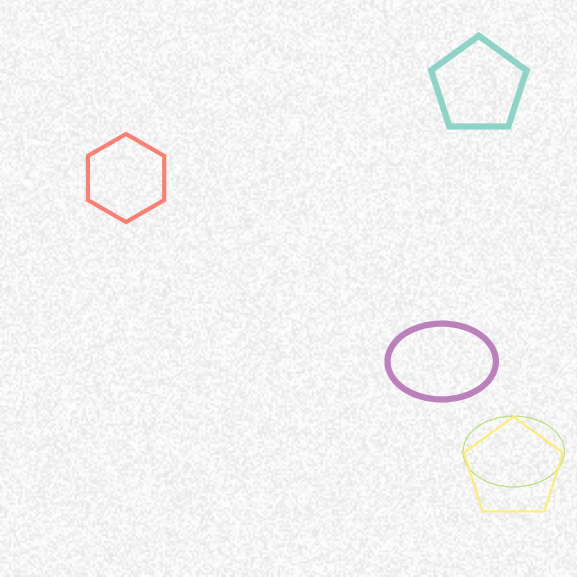[{"shape": "pentagon", "thickness": 3, "radius": 0.43, "center": [0.829, 0.85]}, {"shape": "hexagon", "thickness": 2, "radius": 0.38, "center": [0.218, 0.691]}, {"shape": "oval", "thickness": 0.5, "radius": 0.44, "center": [0.889, 0.217]}, {"shape": "oval", "thickness": 3, "radius": 0.47, "center": [0.765, 0.373]}, {"shape": "pentagon", "thickness": 1, "radius": 0.45, "center": [0.889, 0.187]}]